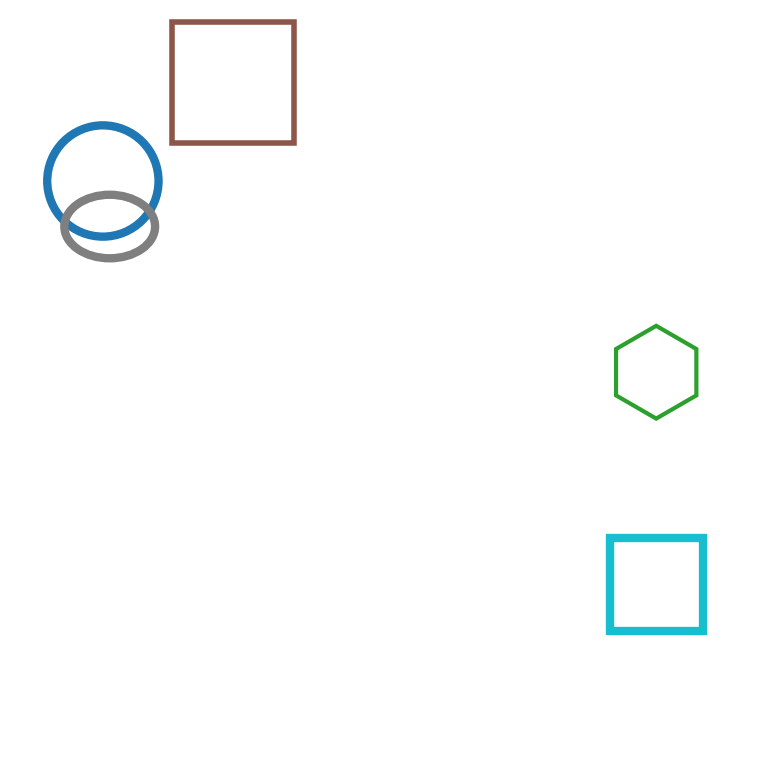[{"shape": "circle", "thickness": 3, "radius": 0.36, "center": [0.134, 0.765]}, {"shape": "hexagon", "thickness": 1.5, "radius": 0.3, "center": [0.852, 0.517]}, {"shape": "square", "thickness": 2, "radius": 0.39, "center": [0.303, 0.892]}, {"shape": "oval", "thickness": 3, "radius": 0.29, "center": [0.142, 0.706]}, {"shape": "square", "thickness": 3, "radius": 0.3, "center": [0.852, 0.241]}]